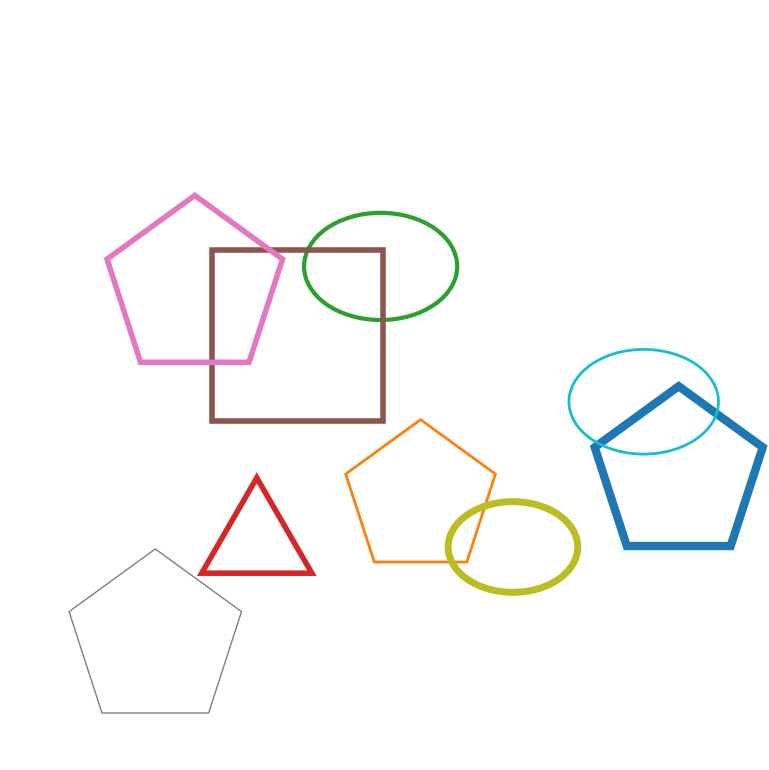[{"shape": "pentagon", "thickness": 3, "radius": 0.57, "center": [0.881, 0.384]}, {"shape": "pentagon", "thickness": 1, "radius": 0.51, "center": [0.546, 0.353]}, {"shape": "oval", "thickness": 1.5, "radius": 0.5, "center": [0.494, 0.654]}, {"shape": "triangle", "thickness": 2, "radius": 0.41, "center": [0.333, 0.297]}, {"shape": "square", "thickness": 2, "radius": 0.55, "center": [0.386, 0.564]}, {"shape": "pentagon", "thickness": 2, "radius": 0.6, "center": [0.253, 0.626]}, {"shape": "pentagon", "thickness": 0.5, "radius": 0.59, "center": [0.202, 0.169]}, {"shape": "oval", "thickness": 2.5, "radius": 0.42, "center": [0.666, 0.29]}, {"shape": "oval", "thickness": 1, "radius": 0.49, "center": [0.836, 0.478]}]